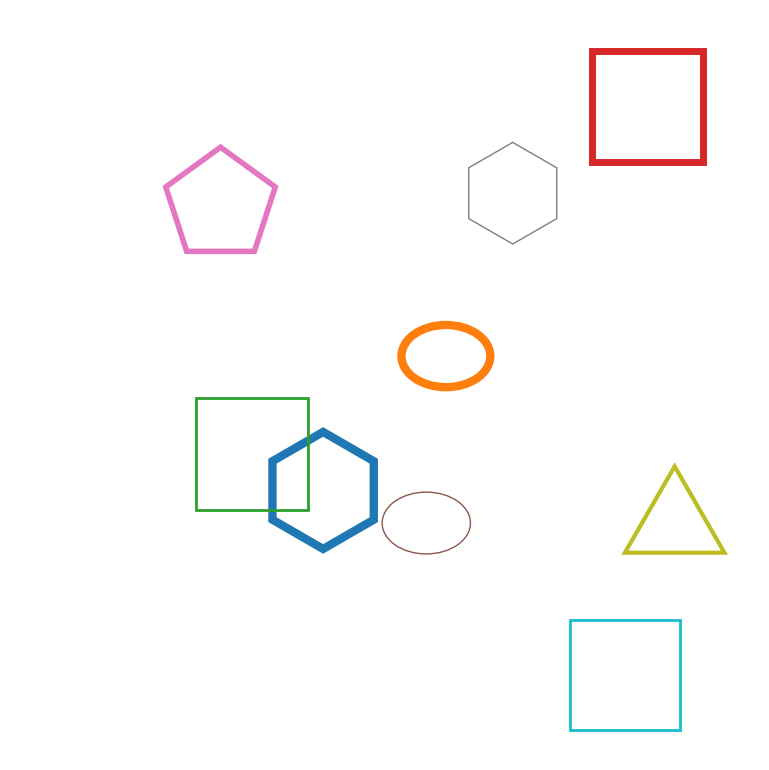[{"shape": "hexagon", "thickness": 3, "radius": 0.38, "center": [0.42, 0.363]}, {"shape": "oval", "thickness": 3, "radius": 0.29, "center": [0.579, 0.538]}, {"shape": "square", "thickness": 1, "radius": 0.36, "center": [0.327, 0.411]}, {"shape": "square", "thickness": 2.5, "radius": 0.36, "center": [0.842, 0.862]}, {"shape": "oval", "thickness": 0.5, "radius": 0.29, "center": [0.554, 0.321]}, {"shape": "pentagon", "thickness": 2, "radius": 0.37, "center": [0.286, 0.734]}, {"shape": "hexagon", "thickness": 0.5, "radius": 0.33, "center": [0.666, 0.749]}, {"shape": "triangle", "thickness": 1.5, "radius": 0.37, "center": [0.876, 0.32]}, {"shape": "square", "thickness": 1, "radius": 0.36, "center": [0.812, 0.124]}]